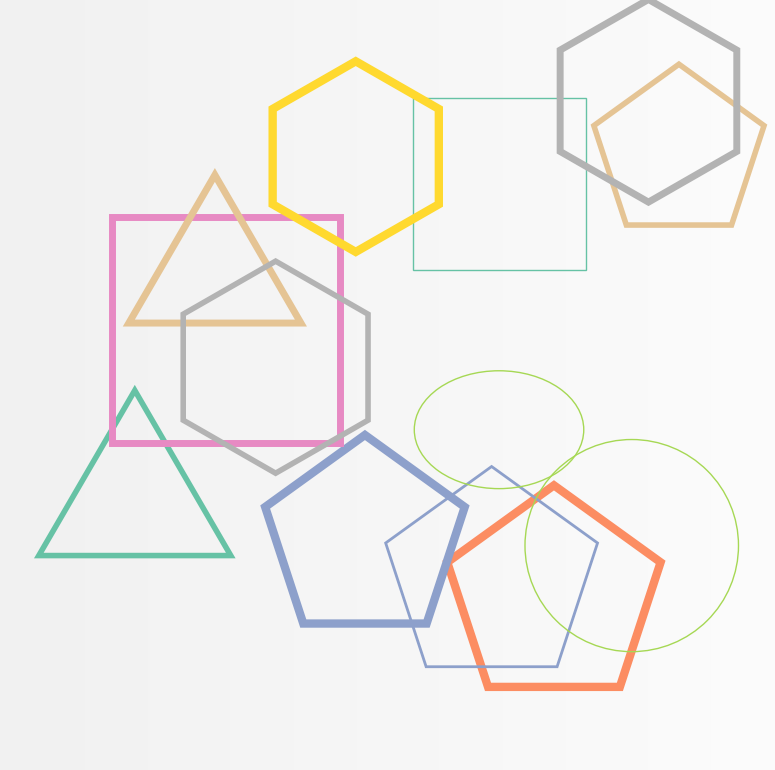[{"shape": "square", "thickness": 0.5, "radius": 0.56, "center": [0.645, 0.761]}, {"shape": "triangle", "thickness": 2, "radius": 0.72, "center": [0.174, 0.35]}, {"shape": "pentagon", "thickness": 3, "radius": 0.72, "center": [0.715, 0.225]}, {"shape": "pentagon", "thickness": 1, "radius": 0.72, "center": [0.634, 0.25]}, {"shape": "pentagon", "thickness": 3, "radius": 0.68, "center": [0.471, 0.3]}, {"shape": "square", "thickness": 2.5, "radius": 0.74, "center": [0.292, 0.572]}, {"shape": "circle", "thickness": 0.5, "radius": 0.69, "center": [0.815, 0.291]}, {"shape": "oval", "thickness": 0.5, "radius": 0.55, "center": [0.644, 0.442]}, {"shape": "hexagon", "thickness": 3, "radius": 0.62, "center": [0.459, 0.797]}, {"shape": "pentagon", "thickness": 2, "radius": 0.58, "center": [0.876, 0.801]}, {"shape": "triangle", "thickness": 2.5, "radius": 0.64, "center": [0.277, 0.645]}, {"shape": "hexagon", "thickness": 2.5, "radius": 0.66, "center": [0.837, 0.869]}, {"shape": "hexagon", "thickness": 2, "radius": 0.69, "center": [0.356, 0.523]}]